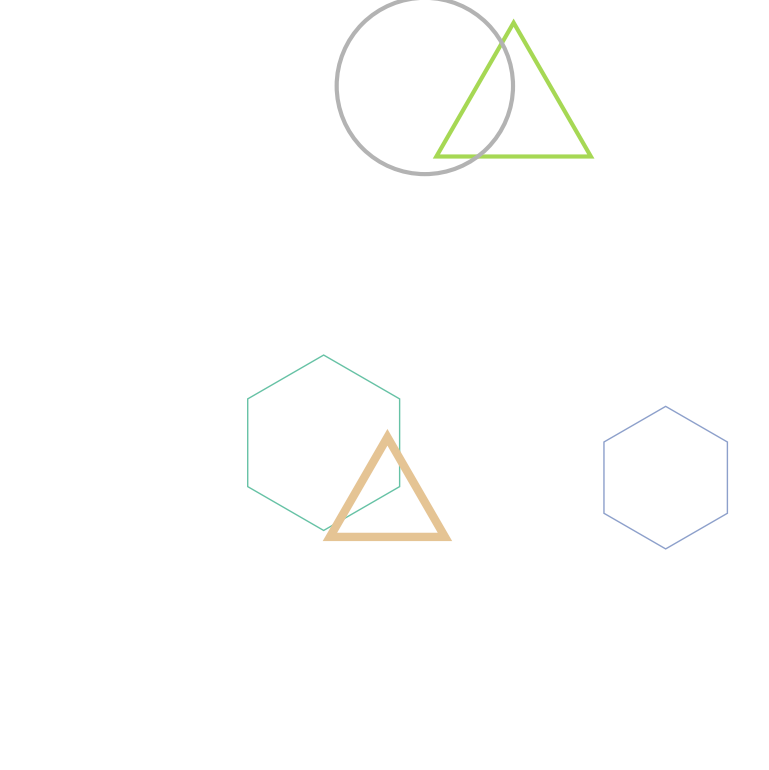[{"shape": "hexagon", "thickness": 0.5, "radius": 0.57, "center": [0.42, 0.425]}, {"shape": "hexagon", "thickness": 0.5, "radius": 0.46, "center": [0.865, 0.38]}, {"shape": "triangle", "thickness": 1.5, "radius": 0.58, "center": [0.667, 0.855]}, {"shape": "triangle", "thickness": 3, "radius": 0.43, "center": [0.503, 0.346]}, {"shape": "circle", "thickness": 1.5, "radius": 0.57, "center": [0.552, 0.888]}]